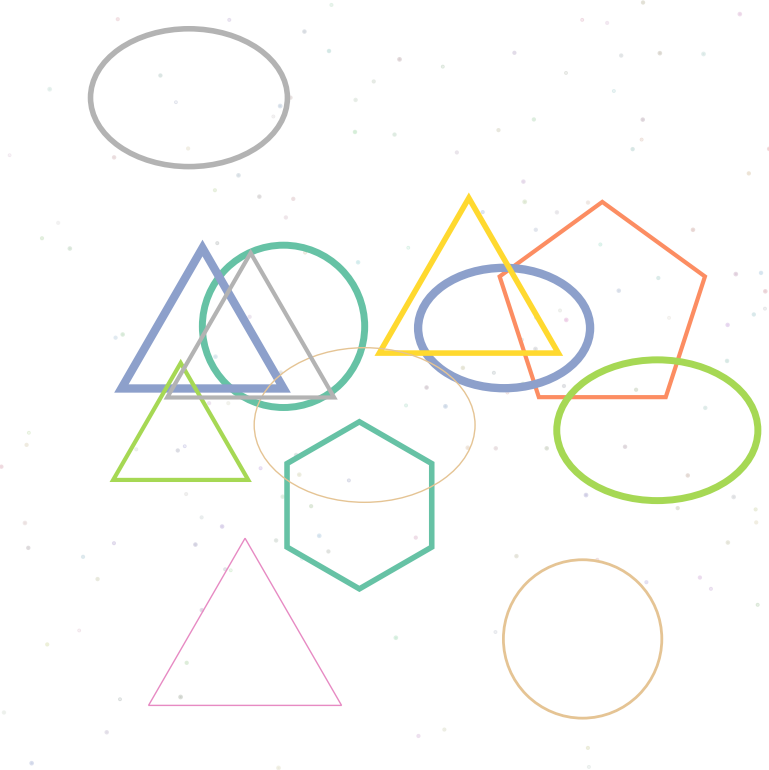[{"shape": "hexagon", "thickness": 2, "radius": 0.54, "center": [0.467, 0.344]}, {"shape": "circle", "thickness": 2.5, "radius": 0.53, "center": [0.368, 0.576]}, {"shape": "pentagon", "thickness": 1.5, "radius": 0.7, "center": [0.782, 0.598]}, {"shape": "oval", "thickness": 3, "radius": 0.56, "center": [0.655, 0.574]}, {"shape": "triangle", "thickness": 3, "radius": 0.61, "center": [0.263, 0.556]}, {"shape": "triangle", "thickness": 0.5, "radius": 0.72, "center": [0.318, 0.156]}, {"shape": "oval", "thickness": 2.5, "radius": 0.65, "center": [0.854, 0.441]}, {"shape": "triangle", "thickness": 1.5, "radius": 0.51, "center": [0.235, 0.427]}, {"shape": "triangle", "thickness": 2, "radius": 0.67, "center": [0.609, 0.609]}, {"shape": "circle", "thickness": 1, "radius": 0.51, "center": [0.757, 0.17]}, {"shape": "oval", "thickness": 0.5, "radius": 0.72, "center": [0.474, 0.448]}, {"shape": "oval", "thickness": 2, "radius": 0.64, "center": [0.245, 0.873]}, {"shape": "triangle", "thickness": 1.5, "radius": 0.63, "center": [0.326, 0.546]}]